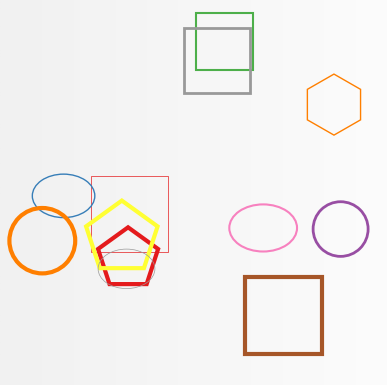[{"shape": "square", "thickness": 0.5, "radius": 0.5, "center": [0.334, 0.444]}, {"shape": "pentagon", "thickness": 3, "radius": 0.41, "center": [0.331, 0.328]}, {"shape": "oval", "thickness": 1, "radius": 0.4, "center": [0.164, 0.491]}, {"shape": "square", "thickness": 1.5, "radius": 0.37, "center": [0.578, 0.892]}, {"shape": "circle", "thickness": 2, "radius": 0.35, "center": [0.879, 0.405]}, {"shape": "hexagon", "thickness": 1, "radius": 0.4, "center": [0.862, 0.728]}, {"shape": "circle", "thickness": 3, "radius": 0.42, "center": [0.109, 0.375]}, {"shape": "pentagon", "thickness": 3, "radius": 0.48, "center": [0.314, 0.382]}, {"shape": "square", "thickness": 3, "radius": 0.5, "center": [0.732, 0.18]}, {"shape": "oval", "thickness": 1.5, "radius": 0.44, "center": [0.679, 0.408]}, {"shape": "oval", "thickness": 0.5, "radius": 0.37, "center": [0.326, 0.302]}, {"shape": "square", "thickness": 2, "radius": 0.42, "center": [0.56, 0.844]}]